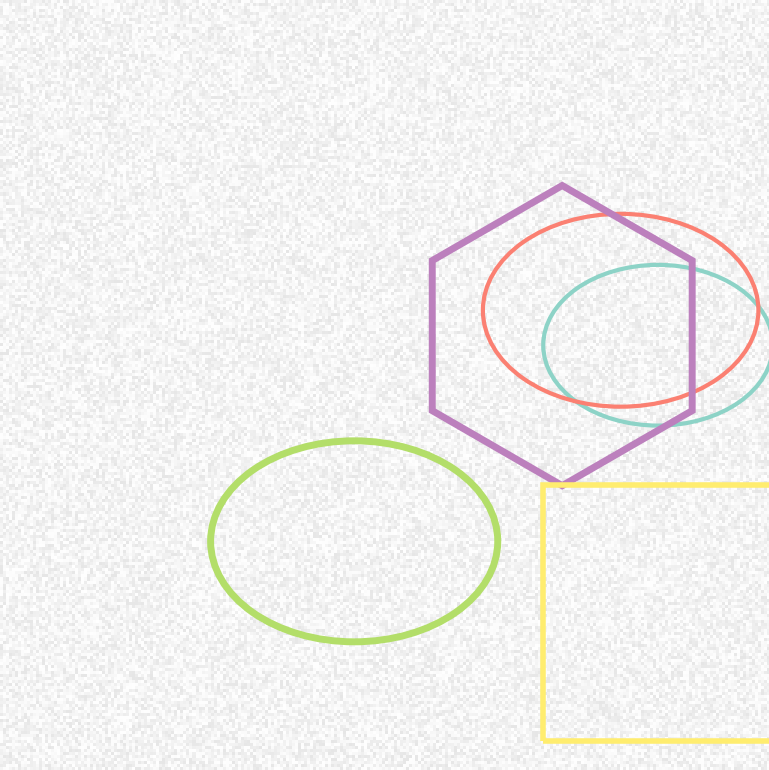[{"shape": "oval", "thickness": 1.5, "radius": 0.75, "center": [0.855, 0.552]}, {"shape": "oval", "thickness": 1.5, "radius": 0.89, "center": [0.806, 0.597]}, {"shape": "oval", "thickness": 2.5, "radius": 0.93, "center": [0.46, 0.297]}, {"shape": "hexagon", "thickness": 2.5, "radius": 0.97, "center": [0.73, 0.564]}, {"shape": "square", "thickness": 2, "radius": 0.83, "center": [0.871, 0.204]}]